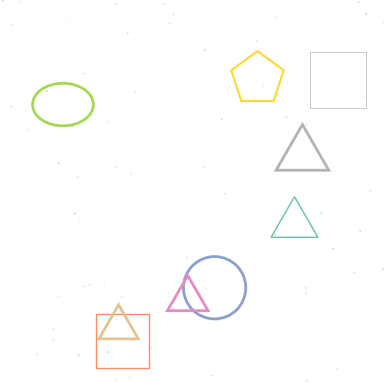[{"shape": "triangle", "thickness": 1, "radius": 0.35, "center": [0.765, 0.419]}, {"shape": "square", "thickness": 1, "radius": 0.35, "center": [0.318, 0.115]}, {"shape": "circle", "thickness": 2, "radius": 0.4, "center": [0.557, 0.253]}, {"shape": "triangle", "thickness": 2, "radius": 0.3, "center": [0.488, 0.223]}, {"shape": "oval", "thickness": 2, "radius": 0.39, "center": [0.163, 0.728]}, {"shape": "pentagon", "thickness": 1.5, "radius": 0.36, "center": [0.669, 0.795]}, {"shape": "triangle", "thickness": 2, "radius": 0.3, "center": [0.308, 0.149]}, {"shape": "triangle", "thickness": 2, "radius": 0.4, "center": [0.785, 0.597]}, {"shape": "square", "thickness": 0.5, "radius": 0.36, "center": [0.878, 0.793]}]